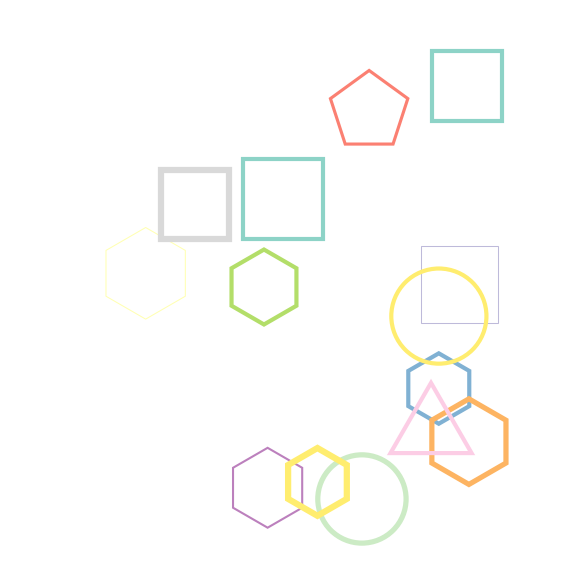[{"shape": "square", "thickness": 2, "radius": 0.3, "center": [0.809, 0.851]}, {"shape": "square", "thickness": 2, "radius": 0.35, "center": [0.49, 0.655]}, {"shape": "hexagon", "thickness": 0.5, "radius": 0.4, "center": [0.252, 0.526]}, {"shape": "square", "thickness": 0.5, "radius": 0.34, "center": [0.796, 0.507]}, {"shape": "pentagon", "thickness": 1.5, "radius": 0.35, "center": [0.639, 0.807]}, {"shape": "hexagon", "thickness": 2, "radius": 0.3, "center": [0.76, 0.326]}, {"shape": "hexagon", "thickness": 2.5, "radius": 0.37, "center": [0.812, 0.234]}, {"shape": "hexagon", "thickness": 2, "radius": 0.32, "center": [0.457, 0.502]}, {"shape": "triangle", "thickness": 2, "radius": 0.41, "center": [0.746, 0.255]}, {"shape": "square", "thickness": 3, "radius": 0.3, "center": [0.338, 0.645]}, {"shape": "hexagon", "thickness": 1, "radius": 0.35, "center": [0.463, 0.155]}, {"shape": "circle", "thickness": 2.5, "radius": 0.38, "center": [0.627, 0.135]}, {"shape": "circle", "thickness": 2, "radius": 0.41, "center": [0.76, 0.452]}, {"shape": "hexagon", "thickness": 3, "radius": 0.29, "center": [0.55, 0.165]}]